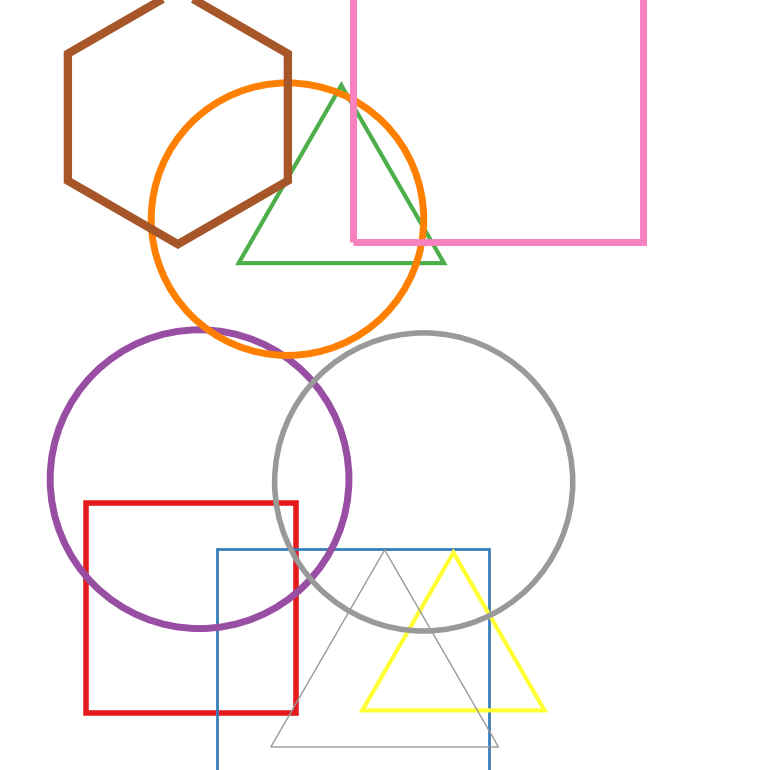[{"shape": "square", "thickness": 2, "radius": 0.68, "center": [0.248, 0.211]}, {"shape": "square", "thickness": 1, "radius": 0.88, "center": [0.459, 0.111]}, {"shape": "triangle", "thickness": 1.5, "radius": 0.77, "center": [0.443, 0.735]}, {"shape": "circle", "thickness": 2.5, "radius": 0.97, "center": [0.259, 0.378]}, {"shape": "circle", "thickness": 2.5, "radius": 0.88, "center": [0.373, 0.715]}, {"shape": "triangle", "thickness": 1.5, "radius": 0.68, "center": [0.589, 0.146]}, {"shape": "hexagon", "thickness": 3, "radius": 0.82, "center": [0.231, 0.848]}, {"shape": "square", "thickness": 2.5, "radius": 0.94, "center": [0.646, 0.873]}, {"shape": "triangle", "thickness": 0.5, "radius": 0.85, "center": [0.5, 0.115]}, {"shape": "circle", "thickness": 2, "radius": 0.97, "center": [0.55, 0.374]}]